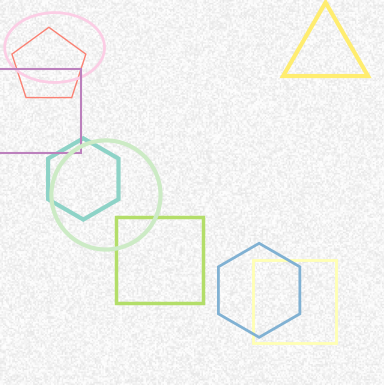[{"shape": "hexagon", "thickness": 3, "radius": 0.53, "center": [0.216, 0.535]}, {"shape": "square", "thickness": 2, "radius": 0.54, "center": [0.766, 0.218]}, {"shape": "pentagon", "thickness": 1, "radius": 0.5, "center": [0.127, 0.828]}, {"shape": "hexagon", "thickness": 2, "radius": 0.61, "center": [0.673, 0.246]}, {"shape": "square", "thickness": 2.5, "radius": 0.56, "center": [0.414, 0.325]}, {"shape": "oval", "thickness": 2, "radius": 0.65, "center": [0.142, 0.877]}, {"shape": "square", "thickness": 1.5, "radius": 0.54, "center": [0.103, 0.712]}, {"shape": "circle", "thickness": 3, "radius": 0.71, "center": [0.275, 0.494]}, {"shape": "triangle", "thickness": 3, "radius": 0.64, "center": [0.846, 0.866]}]